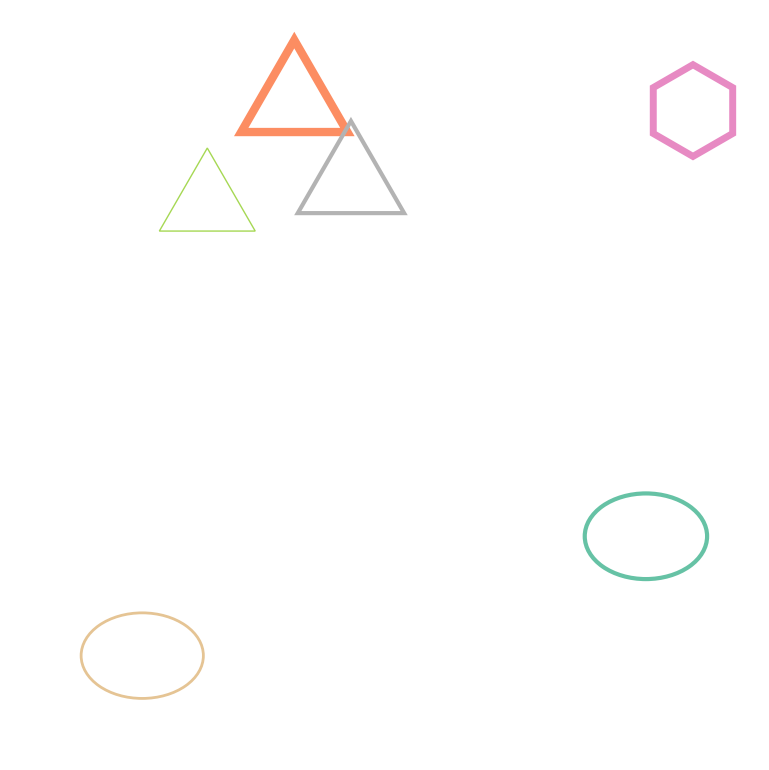[{"shape": "oval", "thickness": 1.5, "radius": 0.4, "center": [0.839, 0.304]}, {"shape": "triangle", "thickness": 3, "radius": 0.4, "center": [0.382, 0.868]}, {"shape": "hexagon", "thickness": 2.5, "radius": 0.3, "center": [0.9, 0.856]}, {"shape": "triangle", "thickness": 0.5, "radius": 0.36, "center": [0.269, 0.736]}, {"shape": "oval", "thickness": 1, "radius": 0.4, "center": [0.185, 0.149]}, {"shape": "triangle", "thickness": 1.5, "radius": 0.4, "center": [0.456, 0.763]}]